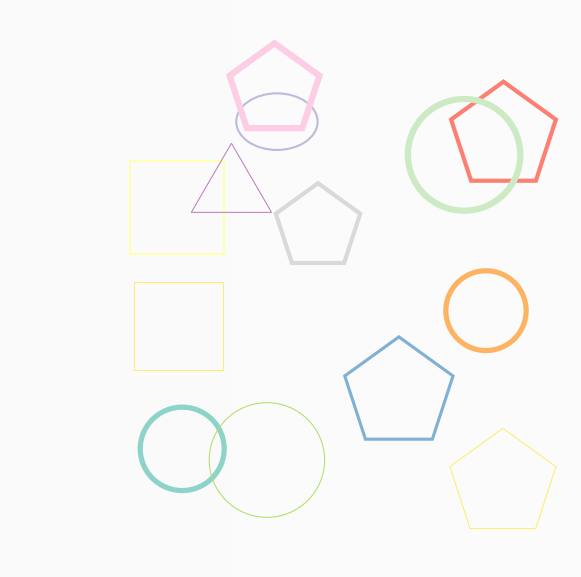[{"shape": "circle", "thickness": 2.5, "radius": 0.36, "center": [0.313, 0.222]}, {"shape": "square", "thickness": 1, "radius": 0.4, "center": [0.305, 0.64]}, {"shape": "oval", "thickness": 1, "radius": 0.35, "center": [0.476, 0.788]}, {"shape": "pentagon", "thickness": 2, "radius": 0.47, "center": [0.866, 0.763]}, {"shape": "pentagon", "thickness": 1.5, "radius": 0.49, "center": [0.686, 0.318]}, {"shape": "circle", "thickness": 2.5, "radius": 0.35, "center": [0.836, 0.461]}, {"shape": "circle", "thickness": 0.5, "radius": 0.5, "center": [0.459, 0.203]}, {"shape": "pentagon", "thickness": 3, "radius": 0.41, "center": [0.472, 0.843]}, {"shape": "pentagon", "thickness": 2, "radius": 0.38, "center": [0.547, 0.606]}, {"shape": "triangle", "thickness": 0.5, "radius": 0.4, "center": [0.398, 0.671]}, {"shape": "circle", "thickness": 3, "radius": 0.48, "center": [0.798, 0.731]}, {"shape": "pentagon", "thickness": 0.5, "radius": 0.48, "center": [0.865, 0.161]}, {"shape": "square", "thickness": 0.5, "radius": 0.38, "center": [0.307, 0.434]}]